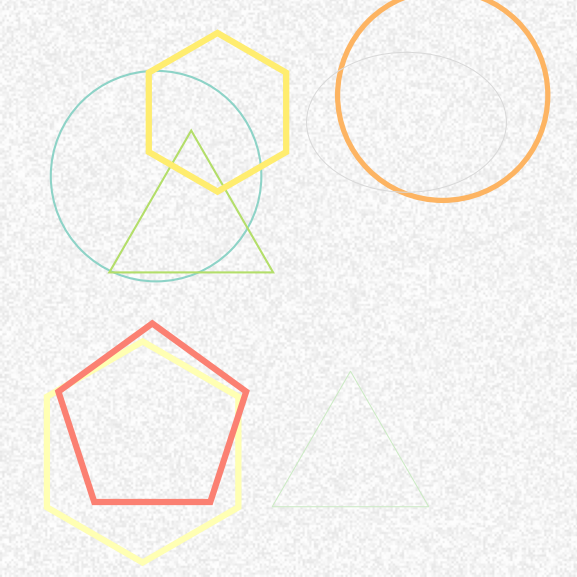[{"shape": "circle", "thickness": 1, "radius": 0.91, "center": [0.27, 0.694]}, {"shape": "hexagon", "thickness": 3, "radius": 0.96, "center": [0.247, 0.216]}, {"shape": "pentagon", "thickness": 3, "radius": 0.85, "center": [0.264, 0.268]}, {"shape": "circle", "thickness": 2.5, "radius": 0.91, "center": [0.767, 0.834]}, {"shape": "triangle", "thickness": 1, "radius": 0.82, "center": [0.331, 0.609]}, {"shape": "oval", "thickness": 0.5, "radius": 0.87, "center": [0.704, 0.787]}, {"shape": "triangle", "thickness": 0.5, "radius": 0.78, "center": [0.607, 0.2]}, {"shape": "hexagon", "thickness": 3, "radius": 0.69, "center": [0.377, 0.805]}]